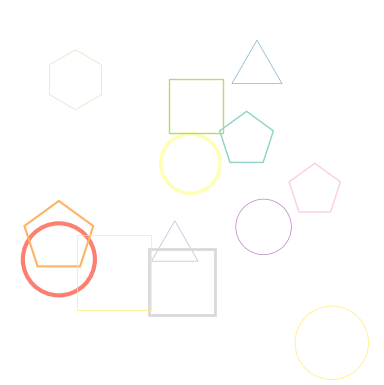[{"shape": "pentagon", "thickness": 1, "radius": 0.37, "center": [0.64, 0.637]}, {"shape": "circle", "thickness": 2.5, "radius": 0.39, "center": [0.495, 0.575]}, {"shape": "triangle", "thickness": 0.5, "radius": 0.35, "center": [0.454, 0.357]}, {"shape": "circle", "thickness": 3, "radius": 0.47, "center": [0.153, 0.326]}, {"shape": "triangle", "thickness": 0.5, "radius": 0.38, "center": [0.667, 0.82]}, {"shape": "pentagon", "thickness": 1.5, "radius": 0.47, "center": [0.153, 0.384]}, {"shape": "square", "thickness": 1, "radius": 0.35, "center": [0.509, 0.724]}, {"shape": "pentagon", "thickness": 1, "radius": 0.35, "center": [0.818, 0.506]}, {"shape": "square", "thickness": 2, "radius": 0.43, "center": [0.474, 0.267]}, {"shape": "circle", "thickness": 0.5, "radius": 0.36, "center": [0.685, 0.411]}, {"shape": "hexagon", "thickness": 0.5, "radius": 0.39, "center": [0.196, 0.793]}, {"shape": "circle", "thickness": 0.5, "radius": 0.48, "center": [0.862, 0.11]}, {"shape": "square", "thickness": 0.5, "radius": 0.48, "center": [0.296, 0.292]}]